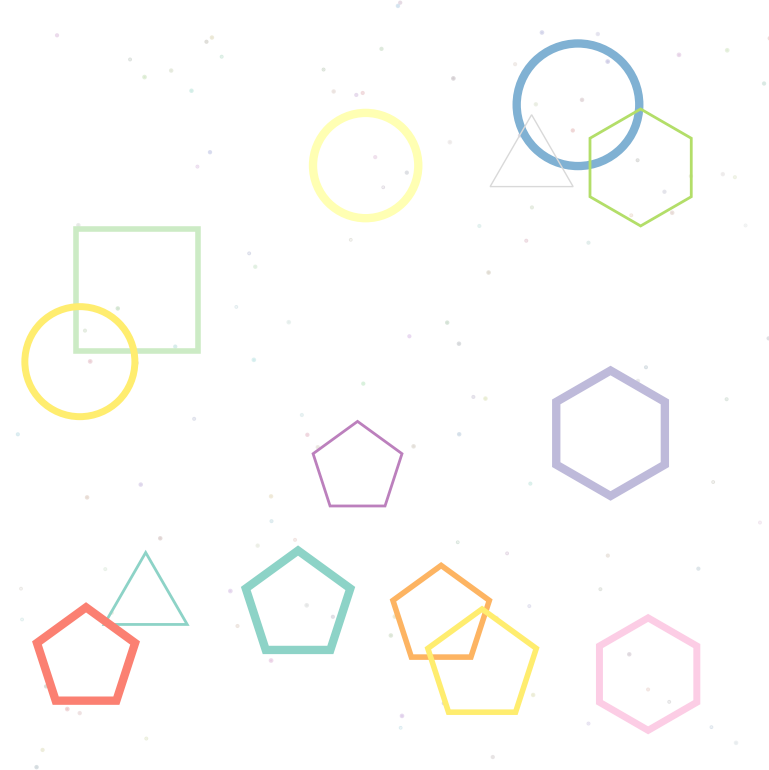[{"shape": "pentagon", "thickness": 3, "radius": 0.36, "center": [0.387, 0.214]}, {"shape": "triangle", "thickness": 1, "radius": 0.31, "center": [0.189, 0.22]}, {"shape": "circle", "thickness": 3, "radius": 0.34, "center": [0.475, 0.785]}, {"shape": "hexagon", "thickness": 3, "radius": 0.41, "center": [0.793, 0.437]}, {"shape": "pentagon", "thickness": 3, "radius": 0.34, "center": [0.112, 0.144]}, {"shape": "circle", "thickness": 3, "radius": 0.4, "center": [0.751, 0.864]}, {"shape": "pentagon", "thickness": 2, "radius": 0.33, "center": [0.573, 0.2]}, {"shape": "hexagon", "thickness": 1, "radius": 0.38, "center": [0.832, 0.782]}, {"shape": "hexagon", "thickness": 2.5, "radius": 0.37, "center": [0.842, 0.125]}, {"shape": "triangle", "thickness": 0.5, "radius": 0.31, "center": [0.69, 0.789]}, {"shape": "pentagon", "thickness": 1, "radius": 0.3, "center": [0.464, 0.392]}, {"shape": "square", "thickness": 2, "radius": 0.4, "center": [0.177, 0.624]}, {"shape": "circle", "thickness": 2.5, "radius": 0.36, "center": [0.104, 0.53]}, {"shape": "pentagon", "thickness": 2, "radius": 0.37, "center": [0.626, 0.135]}]